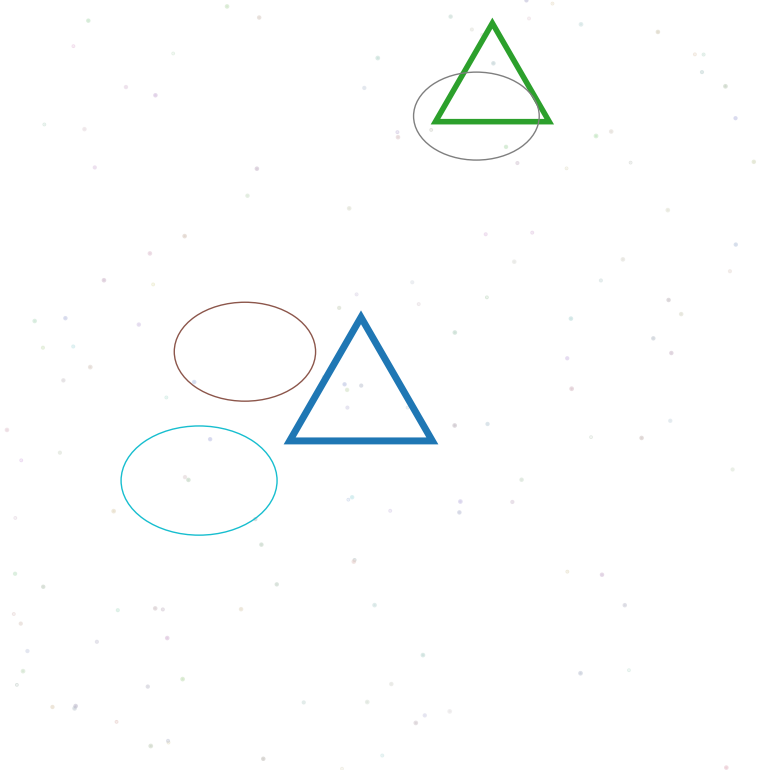[{"shape": "triangle", "thickness": 2.5, "radius": 0.54, "center": [0.469, 0.481]}, {"shape": "triangle", "thickness": 2, "radius": 0.43, "center": [0.639, 0.885]}, {"shape": "oval", "thickness": 0.5, "radius": 0.46, "center": [0.318, 0.543]}, {"shape": "oval", "thickness": 0.5, "radius": 0.41, "center": [0.619, 0.849]}, {"shape": "oval", "thickness": 0.5, "radius": 0.51, "center": [0.259, 0.376]}]